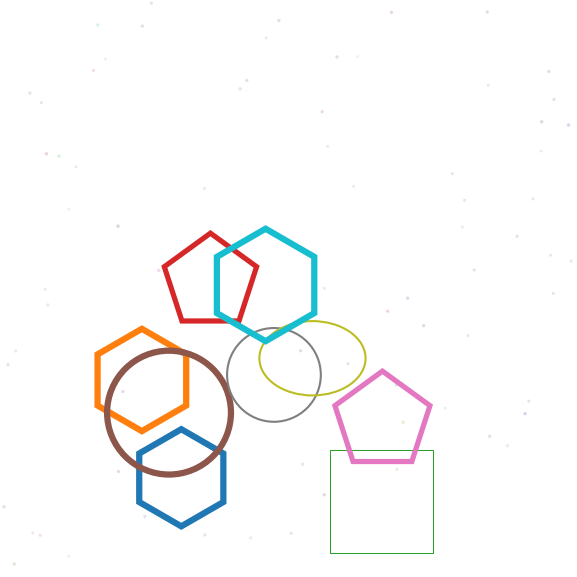[{"shape": "hexagon", "thickness": 3, "radius": 0.42, "center": [0.314, 0.172]}, {"shape": "hexagon", "thickness": 3, "radius": 0.44, "center": [0.246, 0.341]}, {"shape": "square", "thickness": 0.5, "radius": 0.45, "center": [0.661, 0.131]}, {"shape": "pentagon", "thickness": 2.5, "radius": 0.42, "center": [0.364, 0.511]}, {"shape": "circle", "thickness": 3, "radius": 0.54, "center": [0.293, 0.285]}, {"shape": "pentagon", "thickness": 2.5, "radius": 0.43, "center": [0.662, 0.27]}, {"shape": "circle", "thickness": 1, "radius": 0.41, "center": [0.474, 0.35]}, {"shape": "oval", "thickness": 1, "radius": 0.46, "center": [0.541, 0.379]}, {"shape": "hexagon", "thickness": 3, "radius": 0.49, "center": [0.46, 0.506]}]